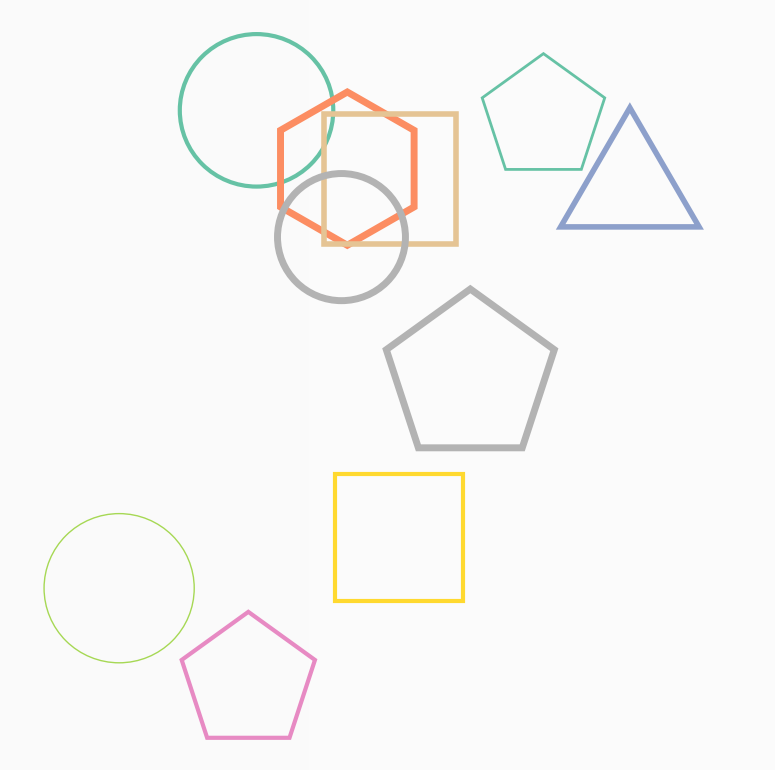[{"shape": "circle", "thickness": 1.5, "radius": 0.5, "center": [0.331, 0.857]}, {"shape": "pentagon", "thickness": 1, "radius": 0.42, "center": [0.701, 0.847]}, {"shape": "hexagon", "thickness": 2.5, "radius": 0.5, "center": [0.448, 0.781]}, {"shape": "triangle", "thickness": 2, "radius": 0.52, "center": [0.813, 0.757]}, {"shape": "pentagon", "thickness": 1.5, "radius": 0.45, "center": [0.32, 0.115]}, {"shape": "circle", "thickness": 0.5, "radius": 0.48, "center": [0.154, 0.236]}, {"shape": "square", "thickness": 1.5, "radius": 0.41, "center": [0.515, 0.302]}, {"shape": "square", "thickness": 2, "radius": 0.42, "center": [0.503, 0.767]}, {"shape": "circle", "thickness": 2.5, "radius": 0.41, "center": [0.441, 0.692]}, {"shape": "pentagon", "thickness": 2.5, "radius": 0.57, "center": [0.607, 0.511]}]